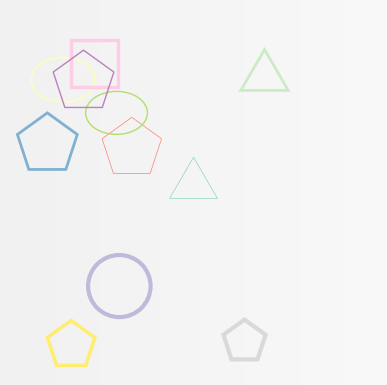[{"shape": "triangle", "thickness": 0.5, "radius": 0.36, "center": [0.499, 0.52]}, {"shape": "oval", "thickness": 1, "radius": 0.41, "center": [0.163, 0.793]}, {"shape": "circle", "thickness": 3, "radius": 0.4, "center": [0.308, 0.257]}, {"shape": "pentagon", "thickness": 0.5, "radius": 0.4, "center": [0.34, 0.615]}, {"shape": "pentagon", "thickness": 2, "radius": 0.41, "center": [0.122, 0.626]}, {"shape": "oval", "thickness": 1, "radius": 0.4, "center": [0.301, 0.707]}, {"shape": "square", "thickness": 2.5, "radius": 0.3, "center": [0.243, 0.835]}, {"shape": "pentagon", "thickness": 3, "radius": 0.29, "center": [0.631, 0.113]}, {"shape": "pentagon", "thickness": 1, "radius": 0.41, "center": [0.216, 0.787]}, {"shape": "triangle", "thickness": 2, "radius": 0.35, "center": [0.683, 0.801]}, {"shape": "pentagon", "thickness": 2.5, "radius": 0.32, "center": [0.184, 0.103]}]